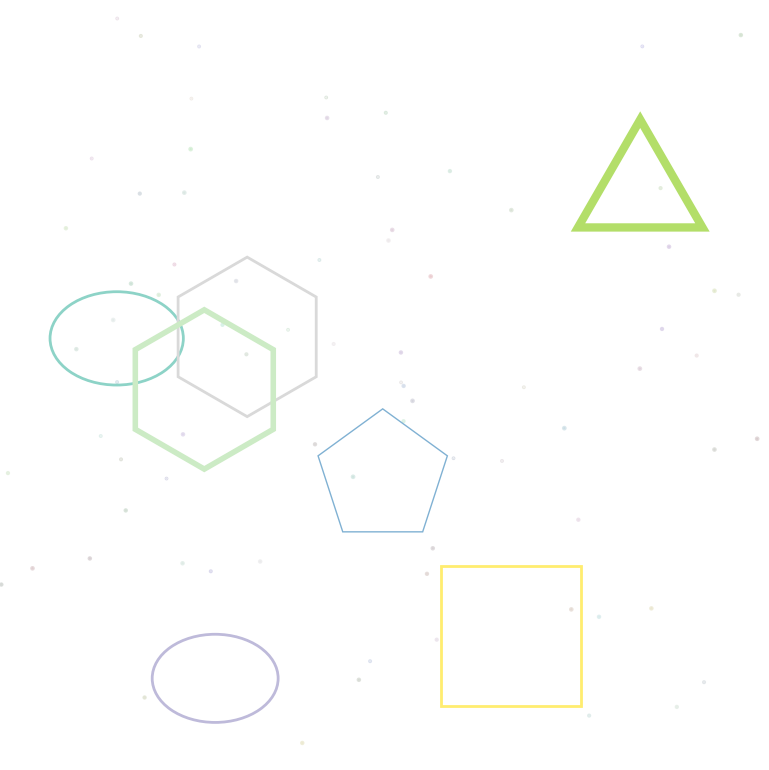[{"shape": "oval", "thickness": 1, "radius": 0.43, "center": [0.152, 0.561]}, {"shape": "oval", "thickness": 1, "radius": 0.41, "center": [0.279, 0.119]}, {"shape": "pentagon", "thickness": 0.5, "radius": 0.44, "center": [0.497, 0.381]}, {"shape": "triangle", "thickness": 3, "radius": 0.47, "center": [0.831, 0.751]}, {"shape": "hexagon", "thickness": 1, "radius": 0.52, "center": [0.321, 0.562]}, {"shape": "hexagon", "thickness": 2, "radius": 0.52, "center": [0.265, 0.494]}, {"shape": "square", "thickness": 1, "radius": 0.46, "center": [0.664, 0.174]}]